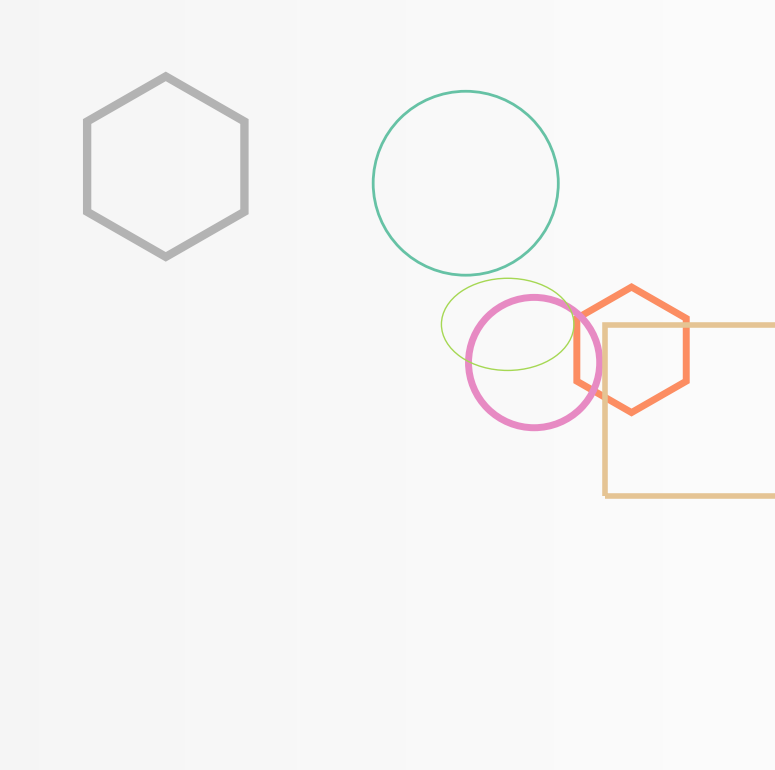[{"shape": "circle", "thickness": 1, "radius": 0.6, "center": [0.601, 0.762]}, {"shape": "hexagon", "thickness": 2.5, "radius": 0.41, "center": [0.815, 0.546]}, {"shape": "circle", "thickness": 2.5, "radius": 0.42, "center": [0.689, 0.529]}, {"shape": "oval", "thickness": 0.5, "radius": 0.43, "center": [0.655, 0.579]}, {"shape": "square", "thickness": 2, "radius": 0.56, "center": [0.891, 0.467]}, {"shape": "hexagon", "thickness": 3, "radius": 0.59, "center": [0.214, 0.784]}]